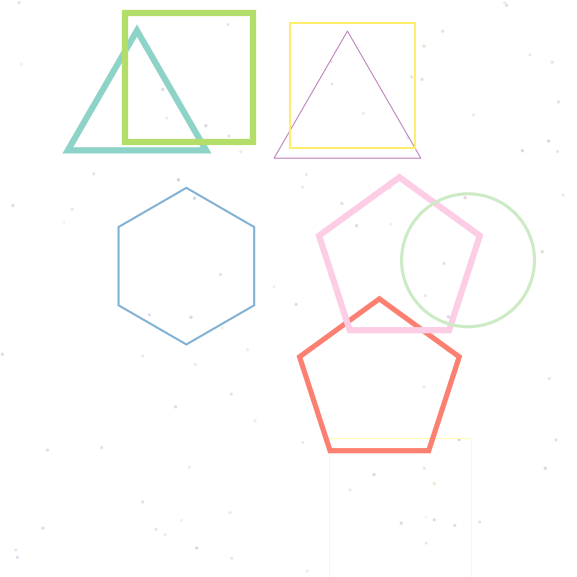[{"shape": "triangle", "thickness": 3, "radius": 0.69, "center": [0.237, 0.808]}, {"shape": "square", "thickness": 0.5, "radius": 0.61, "center": [0.693, 0.119]}, {"shape": "pentagon", "thickness": 2.5, "radius": 0.73, "center": [0.657, 0.336]}, {"shape": "hexagon", "thickness": 1, "radius": 0.68, "center": [0.323, 0.538]}, {"shape": "square", "thickness": 3, "radius": 0.56, "center": [0.327, 0.865]}, {"shape": "pentagon", "thickness": 3, "radius": 0.73, "center": [0.692, 0.546]}, {"shape": "triangle", "thickness": 0.5, "radius": 0.73, "center": [0.602, 0.799]}, {"shape": "circle", "thickness": 1.5, "radius": 0.58, "center": [0.81, 0.548]}, {"shape": "square", "thickness": 1, "radius": 0.54, "center": [0.61, 0.851]}]